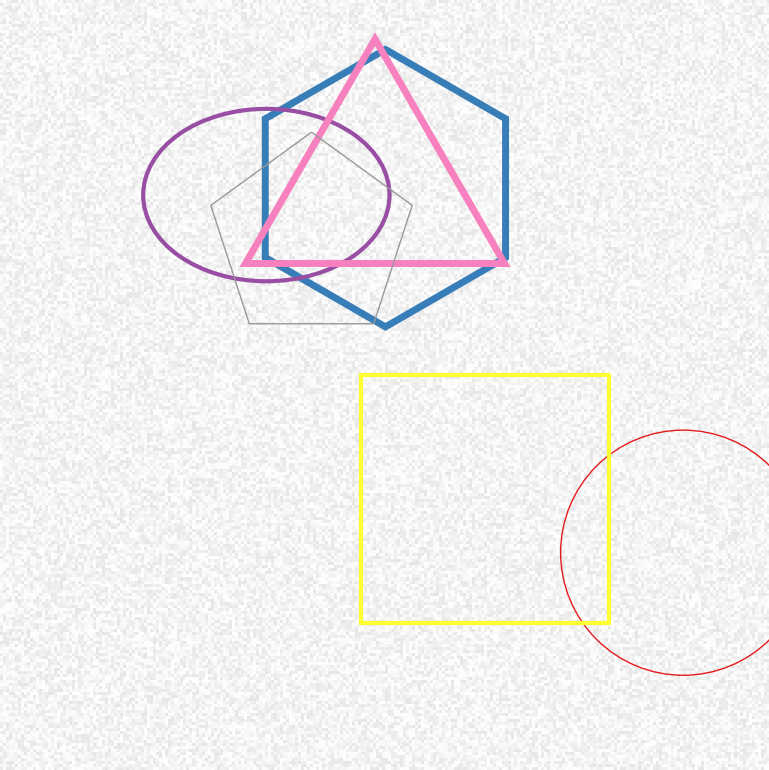[{"shape": "circle", "thickness": 0.5, "radius": 0.8, "center": [0.887, 0.282]}, {"shape": "hexagon", "thickness": 2.5, "radius": 0.9, "center": [0.501, 0.756]}, {"shape": "oval", "thickness": 1.5, "radius": 0.8, "center": [0.346, 0.747]}, {"shape": "square", "thickness": 1.5, "radius": 0.81, "center": [0.63, 0.352]}, {"shape": "triangle", "thickness": 2.5, "radius": 0.97, "center": [0.487, 0.755]}, {"shape": "pentagon", "thickness": 0.5, "radius": 0.69, "center": [0.405, 0.691]}]